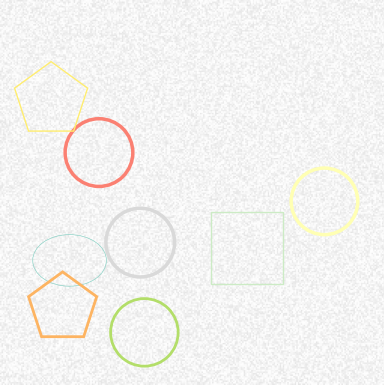[{"shape": "oval", "thickness": 0.5, "radius": 0.48, "center": [0.181, 0.324]}, {"shape": "circle", "thickness": 2.5, "radius": 0.43, "center": [0.843, 0.477]}, {"shape": "circle", "thickness": 2.5, "radius": 0.44, "center": [0.257, 0.604]}, {"shape": "pentagon", "thickness": 2, "radius": 0.47, "center": [0.163, 0.201]}, {"shape": "circle", "thickness": 2, "radius": 0.44, "center": [0.375, 0.137]}, {"shape": "circle", "thickness": 2.5, "radius": 0.45, "center": [0.364, 0.37]}, {"shape": "square", "thickness": 1, "radius": 0.47, "center": [0.641, 0.356]}, {"shape": "pentagon", "thickness": 1, "radius": 0.5, "center": [0.133, 0.74]}]